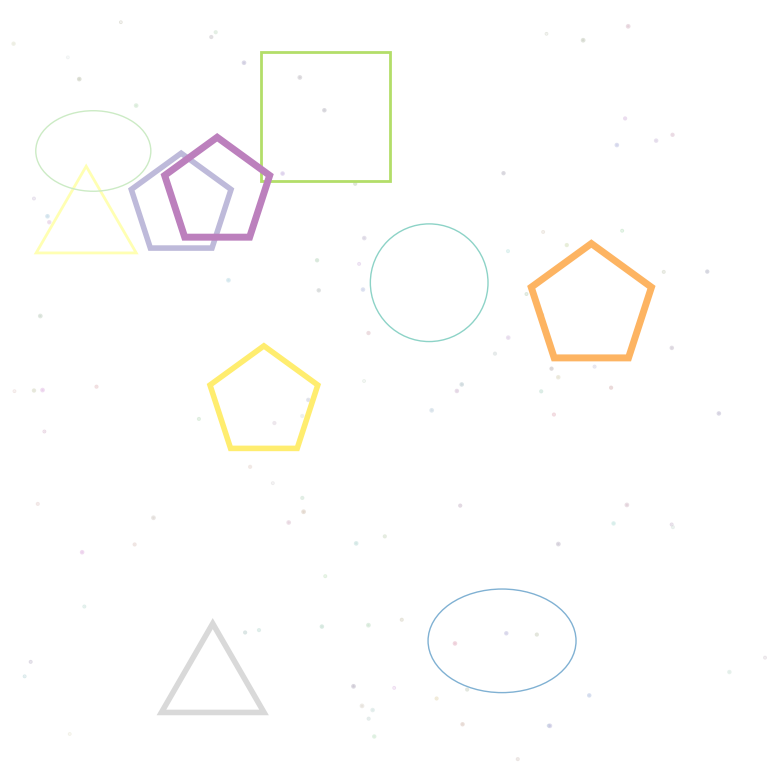[{"shape": "circle", "thickness": 0.5, "radius": 0.38, "center": [0.557, 0.633]}, {"shape": "triangle", "thickness": 1, "radius": 0.38, "center": [0.112, 0.709]}, {"shape": "pentagon", "thickness": 2, "radius": 0.34, "center": [0.235, 0.733]}, {"shape": "oval", "thickness": 0.5, "radius": 0.48, "center": [0.652, 0.168]}, {"shape": "pentagon", "thickness": 2.5, "radius": 0.41, "center": [0.768, 0.602]}, {"shape": "square", "thickness": 1, "radius": 0.42, "center": [0.422, 0.849]}, {"shape": "triangle", "thickness": 2, "radius": 0.38, "center": [0.276, 0.113]}, {"shape": "pentagon", "thickness": 2.5, "radius": 0.36, "center": [0.282, 0.75]}, {"shape": "oval", "thickness": 0.5, "radius": 0.37, "center": [0.121, 0.804]}, {"shape": "pentagon", "thickness": 2, "radius": 0.37, "center": [0.343, 0.477]}]